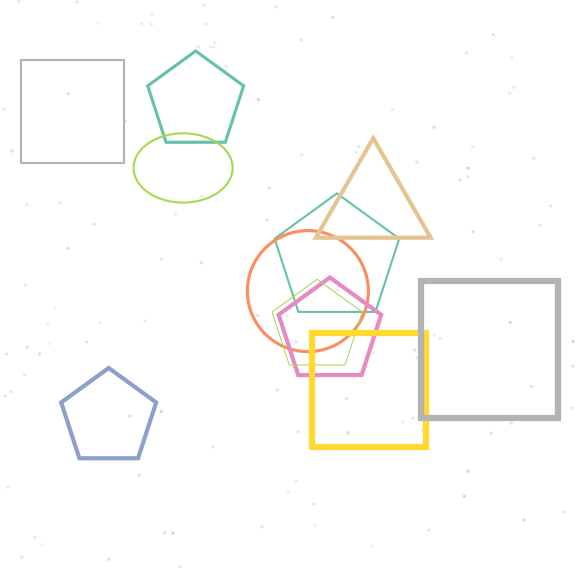[{"shape": "pentagon", "thickness": 1.5, "radius": 0.44, "center": [0.339, 0.823]}, {"shape": "pentagon", "thickness": 1, "radius": 0.57, "center": [0.583, 0.551]}, {"shape": "circle", "thickness": 1.5, "radius": 0.52, "center": [0.533, 0.495]}, {"shape": "pentagon", "thickness": 2, "radius": 0.43, "center": [0.188, 0.276]}, {"shape": "pentagon", "thickness": 2, "radius": 0.47, "center": [0.571, 0.425]}, {"shape": "oval", "thickness": 1, "radius": 0.43, "center": [0.317, 0.708]}, {"shape": "pentagon", "thickness": 0.5, "radius": 0.41, "center": [0.549, 0.433]}, {"shape": "square", "thickness": 3, "radius": 0.49, "center": [0.639, 0.324]}, {"shape": "triangle", "thickness": 2, "radius": 0.57, "center": [0.646, 0.645]}, {"shape": "square", "thickness": 3, "radius": 0.59, "center": [0.848, 0.394]}, {"shape": "square", "thickness": 1, "radius": 0.44, "center": [0.126, 0.806]}]